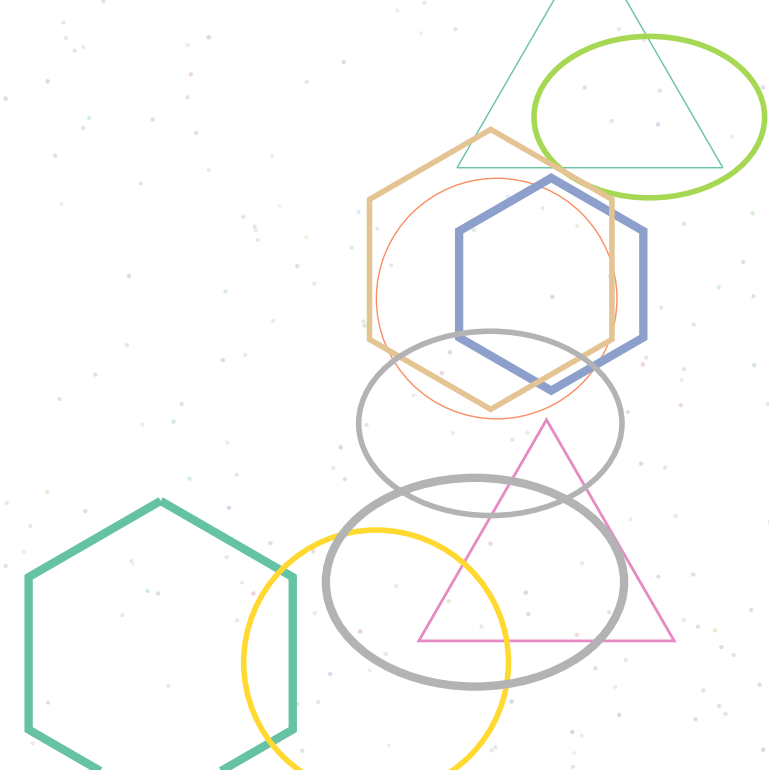[{"shape": "triangle", "thickness": 0.5, "radius": 1.0, "center": [0.766, 0.882]}, {"shape": "hexagon", "thickness": 3, "radius": 0.99, "center": [0.209, 0.151]}, {"shape": "circle", "thickness": 0.5, "radius": 0.78, "center": [0.645, 0.612]}, {"shape": "hexagon", "thickness": 3, "radius": 0.69, "center": [0.716, 0.631]}, {"shape": "triangle", "thickness": 1, "radius": 0.96, "center": [0.71, 0.263]}, {"shape": "oval", "thickness": 2, "radius": 0.75, "center": [0.843, 0.848]}, {"shape": "circle", "thickness": 2, "radius": 0.86, "center": [0.488, 0.14]}, {"shape": "hexagon", "thickness": 2, "radius": 0.91, "center": [0.637, 0.65]}, {"shape": "oval", "thickness": 2, "radius": 0.85, "center": [0.637, 0.45]}, {"shape": "oval", "thickness": 3, "radius": 0.97, "center": [0.617, 0.244]}]